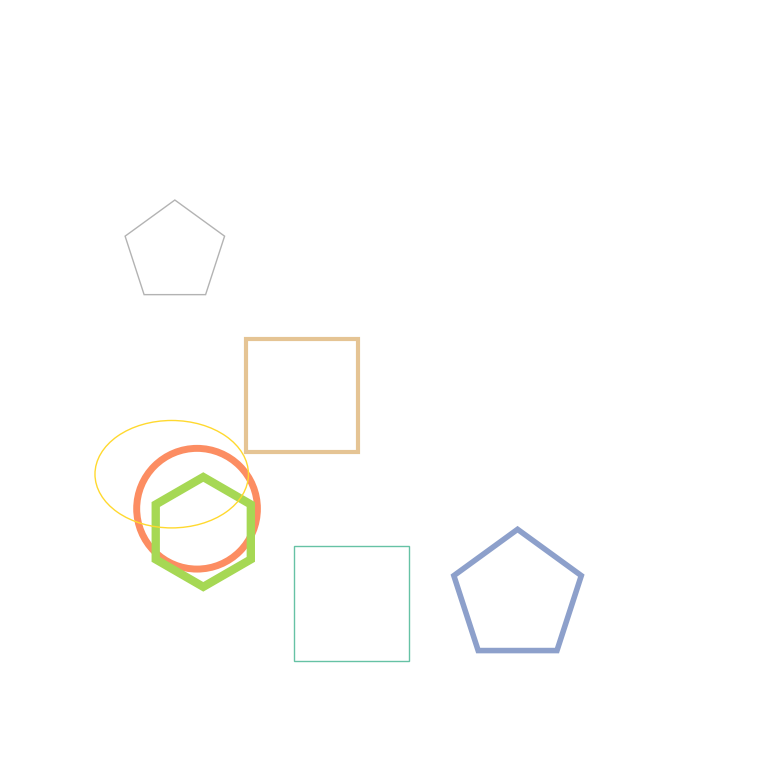[{"shape": "square", "thickness": 0.5, "radius": 0.37, "center": [0.456, 0.217]}, {"shape": "circle", "thickness": 2.5, "radius": 0.39, "center": [0.256, 0.339]}, {"shape": "pentagon", "thickness": 2, "radius": 0.44, "center": [0.672, 0.226]}, {"shape": "hexagon", "thickness": 3, "radius": 0.36, "center": [0.264, 0.309]}, {"shape": "oval", "thickness": 0.5, "radius": 0.5, "center": [0.223, 0.384]}, {"shape": "square", "thickness": 1.5, "radius": 0.37, "center": [0.392, 0.486]}, {"shape": "pentagon", "thickness": 0.5, "radius": 0.34, "center": [0.227, 0.672]}]